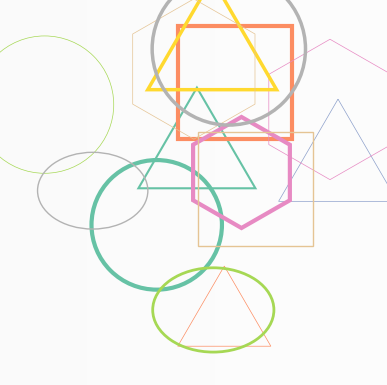[{"shape": "circle", "thickness": 3, "radius": 0.84, "center": [0.404, 0.416]}, {"shape": "triangle", "thickness": 1.5, "radius": 0.87, "center": [0.508, 0.598]}, {"shape": "square", "thickness": 3, "radius": 0.74, "center": [0.607, 0.786]}, {"shape": "triangle", "thickness": 0.5, "radius": 0.69, "center": [0.579, 0.17]}, {"shape": "triangle", "thickness": 0.5, "radius": 0.89, "center": [0.872, 0.566]}, {"shape": "hexagon", "thickness": 3, "radius": 0.72, "center": [0.623, 0.552]}, {"shape": "hexagon", "thickness": 0.5, "radius": 0.91, "center": [0.852, 0.716]}, {"shape": "oval", "thickness": 2, "radius": 0.78, "center": [0.55, 0.195]}, {"shape": "circle", "thickness": 0.5, "radius": 0.89, "center": [0.115, 0.728]}, {"shape": "triangle", "thickness": 2.5, "radius": 0.96, "center": [0.547, 0.863]}, {"shape": "hexagon", "thickness": 0.5, "radius": 0.91, "center": [0.5, 0.821]}, {"shape": "square", "thickness": 1, "radius": 0.74, "center": [0.659, 0.509]}, {"shape": "oval", "thickness": 1, "radius": 0.71, "center": [0.239, 0.505]}, {"shape": "circle", "thickness": 2.5, "radius": 0.99, "center": [0.591, 0.873]}]